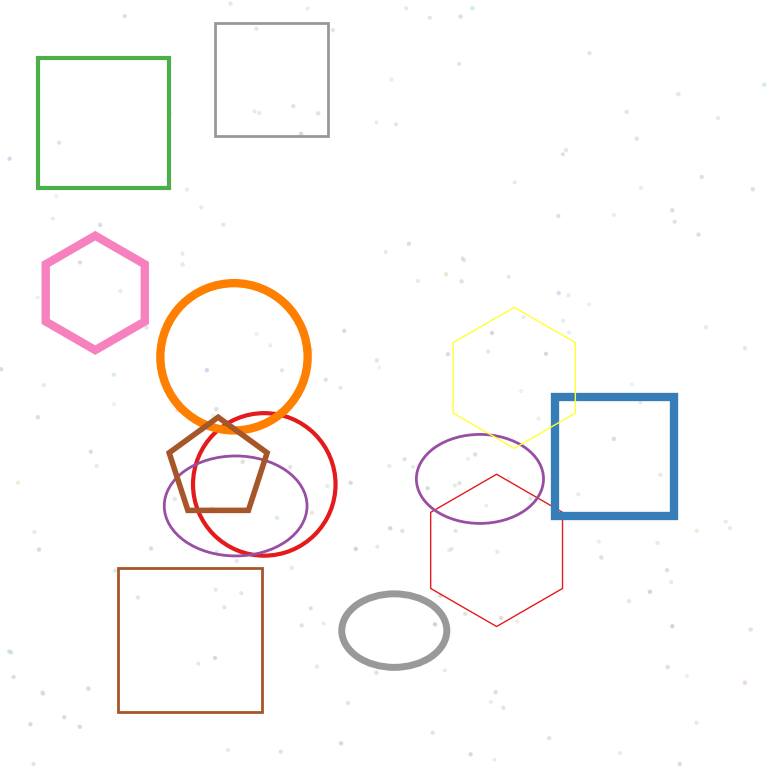[{"shape": "circle", "thickness": 1.5, "radius": 0.46, "center": [0.343, 0.371]}, {"shape": "hexagon", "thickness": 0.5, "radius": 0.49, "center": [0.645, 0.285]}, {"shape": "square", "thickness": 3, "radius": 0.39, "center": [0.798, 0.408]}, {"shape": "square", "thickness": 1.5, "radius": 0.42, "center": [0.135, 0.84]}, {"shape": "oval", "thickness": 1, "radius": 0.41, "center": [0.623, 0.378]}, {"shape": "oval", "thickness": 1, "radius": 0.46, "center": [0.306, 0.343]}, {"shape": "circle", "thickness": 3, "radius": 0.48, "center": [0.304, 0.537]}, {"shape": "hexagon", "thickness": 0.5, "radius": 0.46, "center": [0.668, 0.509]}, {"shape": "pentagon", "thickness": 2, "radius": 0.33, "center": [0.283, 0.391]}, {"shape": "square", "thickness": 1, "radius": 0.47, "center": [0.247, 0.169]}, {"shape": "hexagon", "thickness": 3, "radius": 0.37, "center": [0.124, 0.62]}, {"shape": "square", "thickness": 1, "radius": 0.37, "center": [0.352, 0.897]}, {"shape": "oval", "thickness": 2.5, "radius": 0.34, "center": [0.512, 0.181]}]